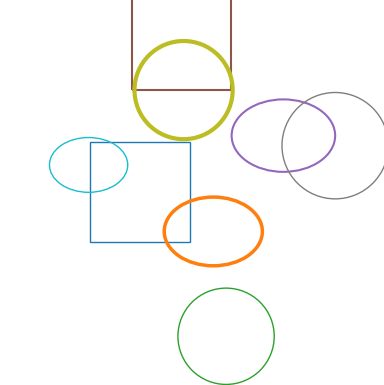[{"shape": "square", "thickness": 1, "radius": 0.65, "center": [0.364, 0.501]}, {"shape": "oval", "thickness": 2.5, "radius": 0.64, "center": [0.554, 0.399]}, {"shape": "circle", "thickness": 1, "radius": 0.63, "center": [0.587, 0.127]}, {"shape": "oval", "thickness": 1.5, "radius": 0.67, "center": [0.736, 0.648]}, {"shape": "square", "thickness": 1.5, "radius": 0.64, "center": [0.471, 0.896]}, {"shape": "circle", "thickness": 1, "radius": 0.69, "center": [0.871, 0.622]}, {"shape": "circle", "thickness": 3, "radius": 0.64, "center": [0.477, 0.766]}, {"shape": "oval", "thickness": 1, "radius": 0.51, "center": [0.23, 0.572]}]